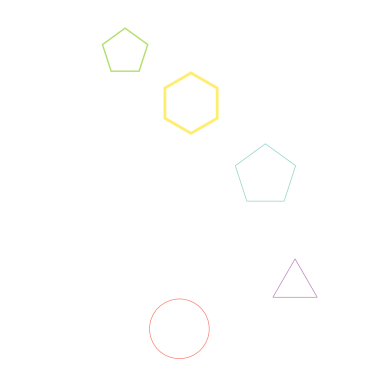[{"shape": "pentagon", "thickness": 0.5, "radius": 0.41, "center": [0.69, 0.544]}, {"shape": "circle", "thickness": 0.5, "radius": 0.39, "center": [0.466, 0.146]}, {"shape": "pentagon", "thickness": 1, "radius": 0.31, "center": [0.325, 0.865]}, {"shape": "triangle", "thickness": 0.5, "radius": 0.33, "center": [0.766, 0.261]}, {"shape": "hexagon", "thickness": 2, "radius": 0.39, "center": [0.496, 0.732]}]